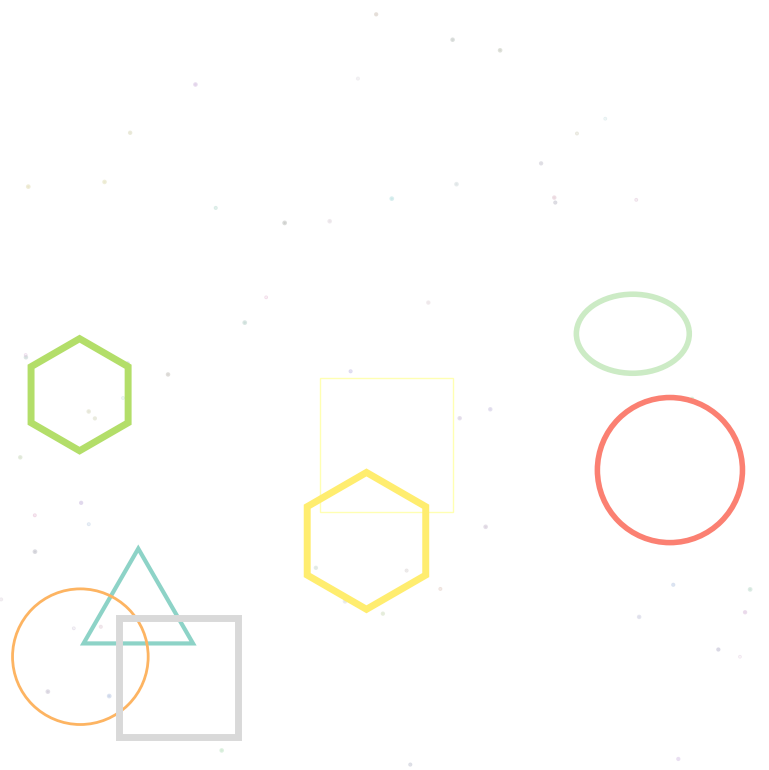[{"shape": "triangle", "thickness": 1.5, "radius": 0.41, "center": [0.18, 0.205]}, {"shape": "square", "thickness": 0.5, "radius": 0.43, "center": [0.501, 0.422]}, {"shape": "circle", "thickness": 2, "radius": 0.47, "center": [0.87, 0.39]}, {"shape": "circle", "thickness": 1, "radius": 0.44, "center": [0.104, 0.147]}, {"shape": "hexagon", "thickness": 2.5, "radius": 0.36, "center": [0.103, 0.487]}, {"shape": "square", "thickness": 2.5, "radius": 0.39, "center": [0.232, 0.12]}, {"shape": "oval", "thickness": 2, "radius": 0.37, "center": [0.822, 0.567]}, {"shape": "hexagon", "thickness": 2.5, "radius": 0.44, "center": [0.476, 0.298]}]